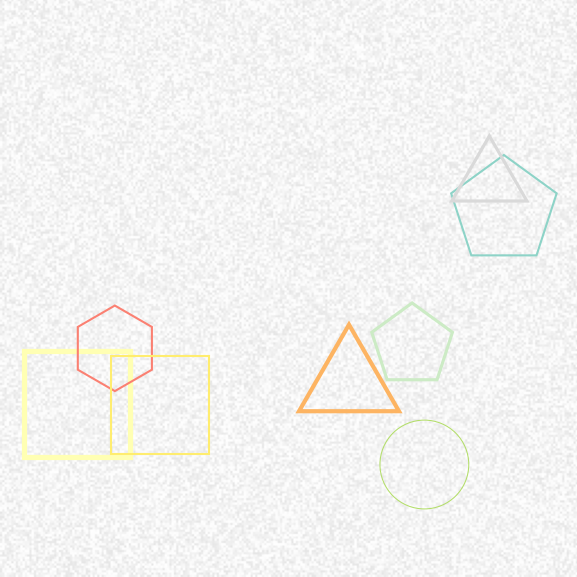[{"shape": "pentagon", "thickness": 1, "radius": 0.48, "center": [0.873, 0.635]}, {"shape": "square", "thickness": 2.5, "radius": 0.46, "center": [0.134, 0.3]}, {"shape": "hexagon", "thickness": 1, "radius": 0.37, "center": [0.199, 0.396]}, {"shape": "triangle", "thickness": 2, "radius": 0.5, "center": [0.604, 0.337]}, {"shape": "circle", "thickness": 0.5, "radius": 0.38, "center": [0.735, 0.195]}, {"shape": "triangle", "thickness": 1.5, "radius": 0.38, "center": [0.847, 0.689]}, {"shape": "pentagon", "thickness": 1.5, "radius": 0.37, "center": [0.714, 0.401]}, {"shape": "square", "thickness": 1, "radius": 0.42, "center": [0.276, 0.298]}]